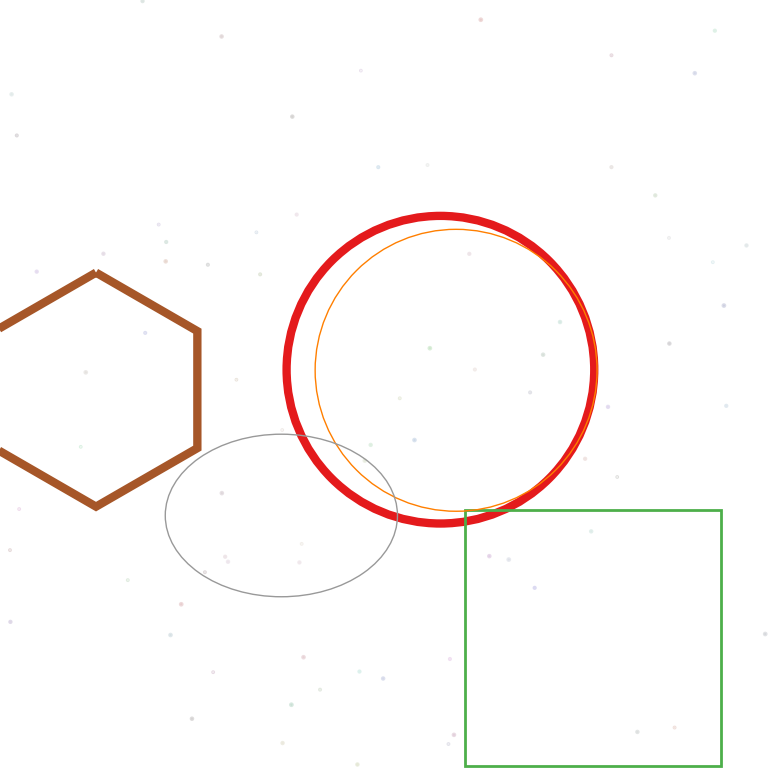[{"shape": "circle", "thickness": 3, "radius": 1.0, "center": [0.572, 0.52]}, {"shape": "square", "thickness": 1, "radius": 0.83, "center": [0.77, 0.171]}, {"shape": "circle", "thickness": 0.5, "radius": 0.92, "center": [0.592, 0.519]}, {"shape": "hexagon", "thickness": 3, "radius": 0.76, "center": [0.125, 0.494]}, {"shape": "oval", "thickness": 0.5, "radius": 0.75, "center": [0.365, 0.331]}]